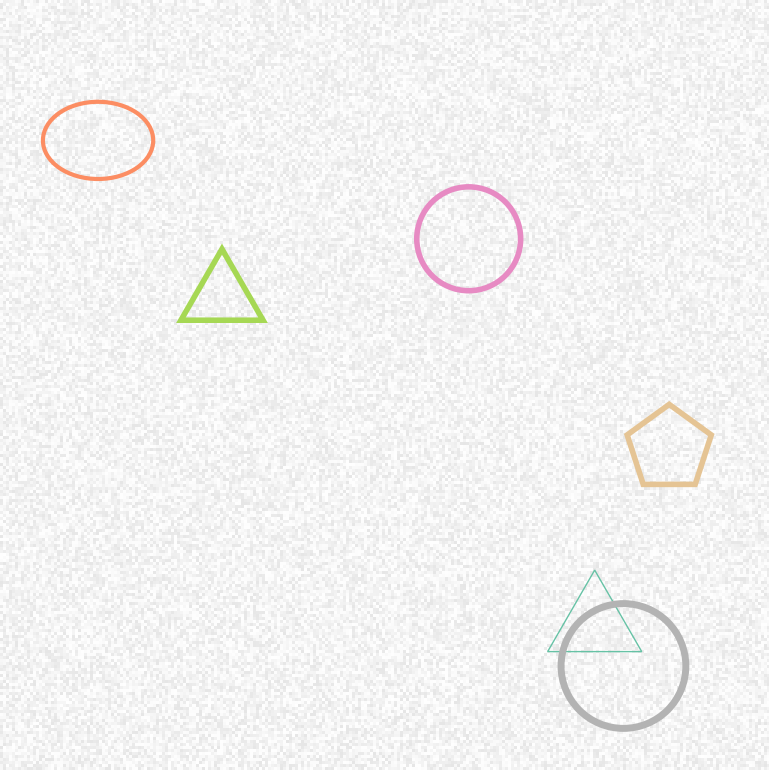[{"shape": "triangle", "thickness": 0.5, "radius": 0.35, "center": [0.772, 0.189]}, {"shape": "oval", "thickness": 1.5, "radius": 0.36, "center": [0.127, 0.818]}, {"shape": "circle", "thickness": 2, "radius": 0.34, "center": [0.609, 0.69]}, {"shape": "triangle", "thickness": 2, "radius": 0.31, "center": [0.288, 0.615]}, {"shape": "pentagon", "thickness": 2, "radius": 0.29, "center": [0.869, 0.417]}, {"shape": "circle", "thickness": 2.5, "radius": 0.41, "center": [0.81, 0.135]}]